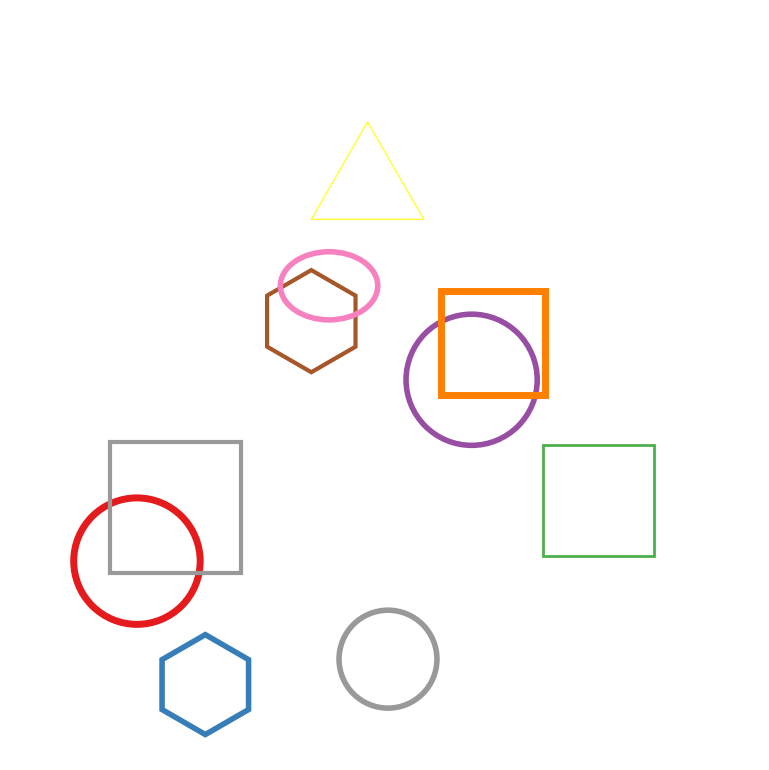[{"shape": "circle", "thickness": 2.5, "radius": 0.41, "center": [0.178, 0.271]}, {"shape": "hexagon", "thickness": 2, "radius": 0.32, "center": [0.267, 0.111]}, {"shape": "square", "thickness": 1, "radius": 0.36, "center": [0.778, 0.35]}, {"shape": "circle", "thickness": 2, "radius": 0.43, "center": [0.613, 0.507]}, {"shape": "square", "thickness": 2.5, "radius": 0.34, "center": [0.64, 0.555]}, {"shape": "triangle", "thickness": 0.5, "radius": 0.42, "center": [0.477, 0.757]}, {"shape": "hexagon", "thickness": 1.5, "radius": 0.33, "center": [0.404, 0.583]}, {"shape": "oval", "thickness": 2, "radius": 0.32, "center": [0.427, 0.629]}, {"shape": "square", "thickness": 1.5, "radius": 0.42, "center": [0.228, 0.341]}, {"shape": "circle", "thickness": 2, "radius": 0.32, "center": [0.504, 0.144]}]